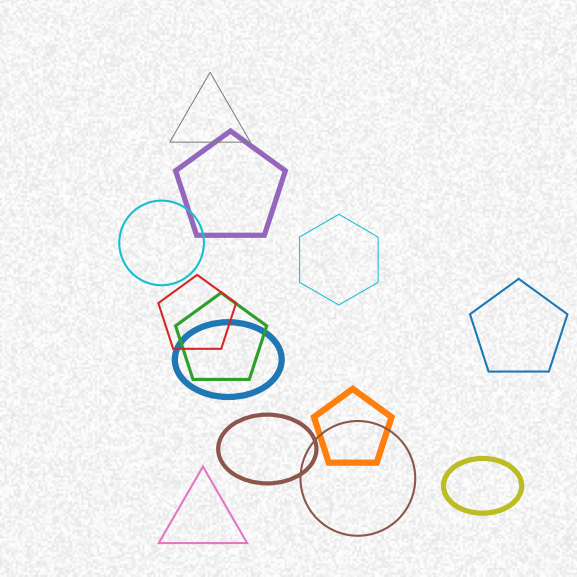[{"shape": "oval", "thickness": 3, "radius": 0.46, "center": [0.395, 0.376]}, {"shape": "pentagon", "thickness": 1, "radius": 0.44, "center": [0.898, 0.428]}, {"shape": "pentagon", "thickness": 3, "radius": 0.35, "center": [0.611, 0.255]}, {"shape": "pentagon", "thickness": 1.5, "radius": 0.41, "center": [0.383, 0.409]}, {"shape": "pentagon", "thickness": 1, "radius": 0.35, "center": [0.341, 0.452]}, {"shape": "pentagon", "thickness": 2.5, "radius": 0.5, "center": [0.399, 0.673]}, {"shape": "circle", "thickness": 1, "radius": 0.5, "center": [0.62, 0.171]}, {"shape": "oval", "thickness": 2, "radius": 0.43, "center": [0.463, 0.222]}, {"shape": "triangle", "thickness": 1, "radius": 0.44, "center": [0.351, 0.103]}, {"shape": "triangle", "thickness": 0.5, "radius": 0.4, "center": [0.364, 0.793]}, {"shape": "oval", "thickness": 2.5, "radius": 0.34, "center": [0.836, 0.158]}, {"shape": "hexagon", "thickness": 0.5, "radius": 0.39, "center": [0.587, 0.549]}, {"shape": "circle", "thickness": 1, "radius": 0.37, "center": [0.28, 0.578]}]